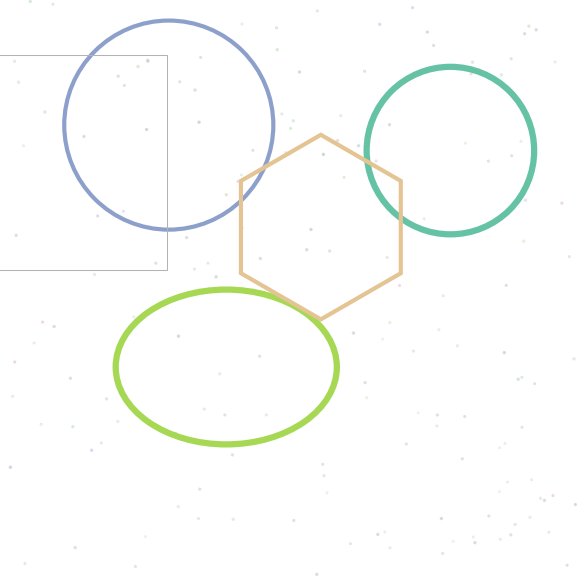[{"shape": "circle", "thickness": 3, "radius": 0.73, "center": [0.78, 0.738]}, {"shape": "circle", "thickness": 2, "radius": 0.91, "center": [0.292, 0.783]}, {"shape": "oval", "thickness": 3, "radius": 0.96, "center": [0.392, 0.364]}, {"shape": "hexagon", "thickness": 2, "radius": 0.8, "center": [0.556, 0.606]}, {"shape": "square", "thickness": 0.5, "radius": 0.93, "center": [0.102, 0.718]}]